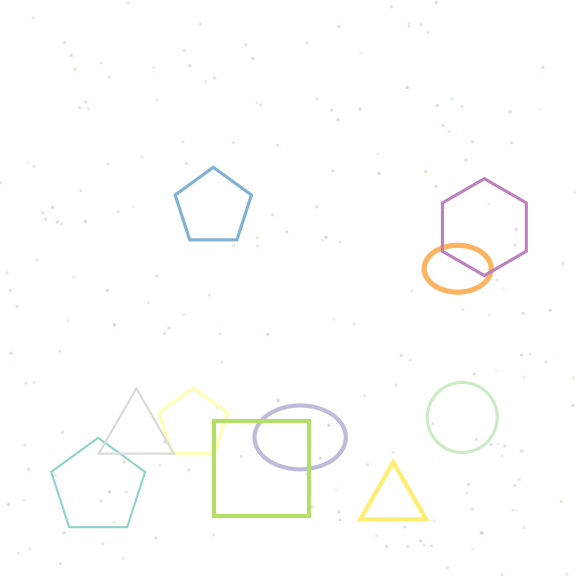[{"shape": "pentagon", "thickness": 1, "radius": 0.43, "center": [0.17, 0.156]}, {"shape": "pentagon", "thickness": 1.5, "radius": 0.31, "center": [0.335, 0.265]}, {"shape": "oval", "thickness": 2, "radius": 0.4, "center": [0.52, 0.242]}, {"shape": "pentagon", "thickness": 1.5, "radius": 0.35, "center": [0.369, 0.64]}, {"shape": "oval", "thickness": 2.5, "radius": 0.29, "center": [0.792, 0.534]}, {"shape": "square", "thickness": 2, "radius": 0.41, "center": [0.453, 0.188]}, {"shape": "triangle", "thickness": 1, "radius": 0.38, "center": [0.236, 0.251]}, {"shape": "hexagon", "thickness": 1.5, "radius": 0.42, "center": [0.839, 0.606]}, {"shape": "circle", "thickness": 1.5, "radius": 0.3, "center": [0.8, 0.276]}, {"shape": "triangle", "thickness": 2, "radius": 0.33, "center": [0.681, 0.133]}]